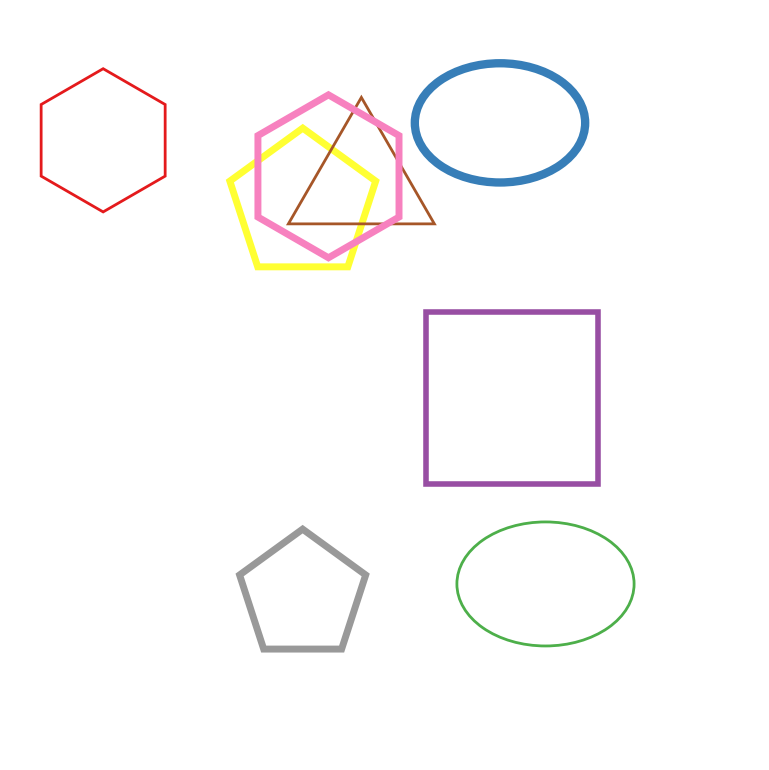[{"shape": "hexagon", "thickness": 1, "radius": 0.46, "center": [0.134, 0.818]}, {"shape": "oval", "thickness": 3, "radius": 0.55, "center": [0.649, 0.84]}, {"shape": "oval", "thickness": 1, "radius": 0.58, "center": [0.708, 0.242]}, {"shape": "square", "thickness": 2, "radius": 0.56, "center": [0.665, 0.483]}, {"shape": "pentagon", "thickness": 2.5, "radius": 0.5, "center": [0.393, 0.734]}, {"shape": "triangle", "thickness": 1, "radius": 0.55, "center": [0.469, 0.764]}, {"shape": "hexagon", "thickness": 2.5, "radius": 0.53, "center": [0.427, 0.771]}, {"shape": "pentagon", "thickness": 2.5, "radius": 0.43, "center": [0.393, 0.227]}]